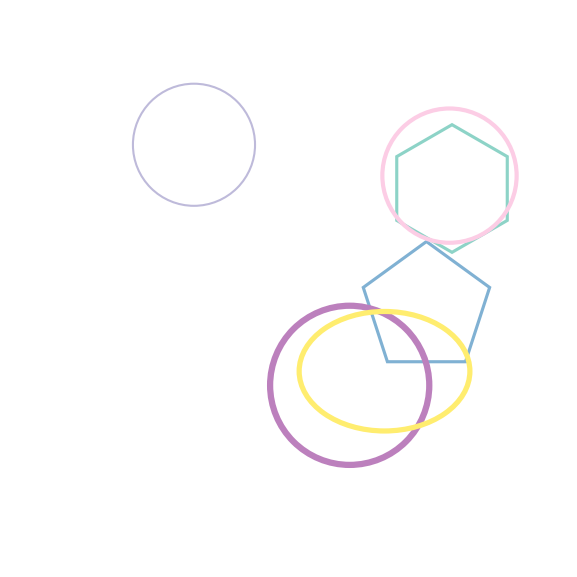[{"shape": "hexagon", "thickness": 1.5, "radius": 0.55, "center": [0.783, 0.673]}, {"shape": "circle", "thickness": 1, "radius": 0.53, "center": [0.336, 0.748]}, {"shape": "pentagon", "thickness": 1.5, "radius": 0.58, "center": [0.738, 0.466]}, {"shape": "circle", "thickness": 2, "radius": 0.58, "center": [0.778, 0.695]}, {"shape": "circle", "thickness": 3, "radius": 0.69, "center": [0.606, 0.332]}, {"shape": "oval", "thickness": 2.5, "radius": 0.74, "center": [0.666, 0.356]}]